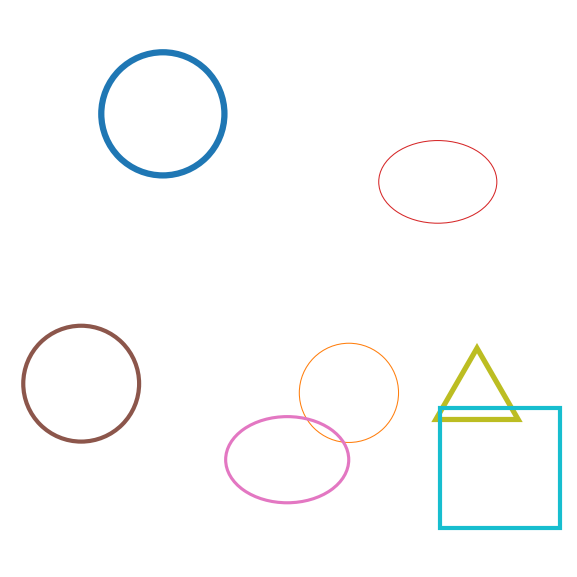[{"shape": "circle", "thickness": 3, "radius": 0.53, "center": [0.282, 0.802]}, {"shape": "circle", "thickness": 0.5, "radius": 0.43, "center": [0.604, 0.319]}, {"shape": "oval", "thickness": 0.5, "radius": 0.51, "center": [0.758, 0.684]}, {"shape": "circle", "thickness": 2, "radius": 0.5, "center": [0.141, 0.335]}, {"shape": "oval", "thickness": 1.5, "radius": 0.53, "center": [0.497, 0.203]}, {"shape": "triangle", "thickness": 2.5, "radius": 0.41, "center": [0.826, 0.314]}, {"shape": "square", "thickness": 2, "radius": 0.52, "center": [0.866, 0.188]}]